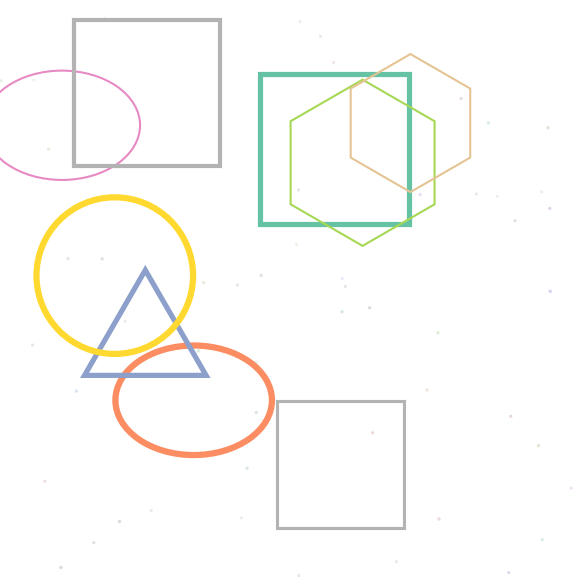[{"shape": "square", "thickness": 2.5, "radius": 0.65, "center": [0.579, 0.741]}, {"shape": "oval", "thickness": 3, "radius": 0.68, "center": [0.335, 0.306]}, {"shape": "triangle", "thickness": 2.5, "radius": 0.61, "center": [0.252, 0.41]}, {"shape": "oval", "thickness": 1, "radius": 0.68, "center": [0.107, 0.782]}, {"shape": "hexagon", "thickness": 1, "radius": 0.72, "center": [0.628, 0.717]}, {"shape": "circle", "thickness": 3, "radius": 0.68, "center": [0.199, 0.522]}, {"shape": "hexagon", "thickness": 1, "radius": 0.6, "center": [0.711, 0.786]}, {"shape": "square", "thickness": 2, "radius": 0.63, "center": [0.255, 0.838]}, {"shape": "square", "thickness": 1.5, "radius": 0.55, "center": [0.59, 0.194]}]